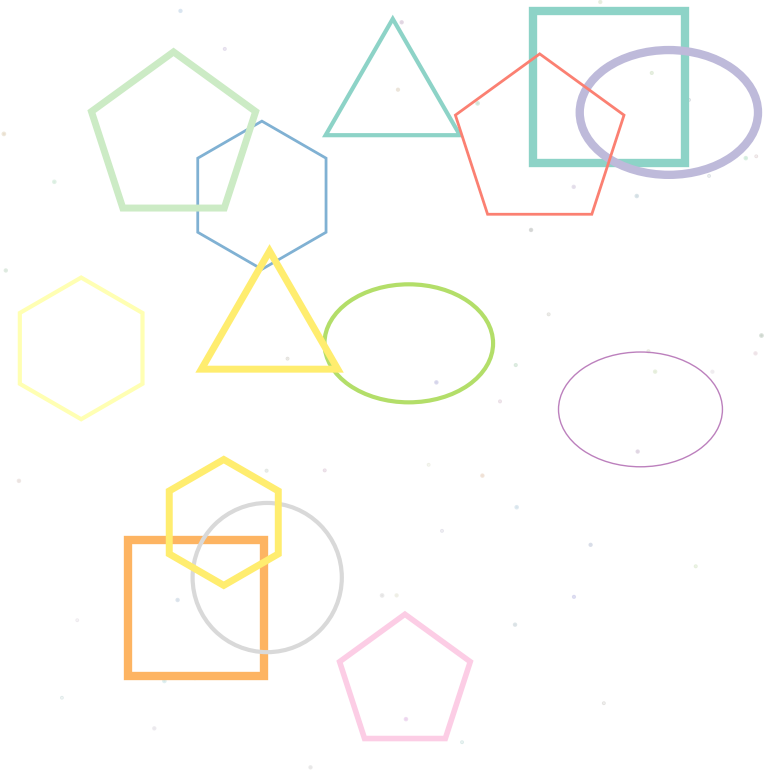[{"shape": "triangle", "thickness": 1.5, "radius": 0.5, "center": [0.51, 0.875]}, {"shape": "square", "thickness": 3, "radius": 0.49, "center": [0.791, 0.887]}, {"shape": "hexagon", "thickness": 1.5, "radius": 0.46, "center": [0.105, 0.548]}, {"shape": "oval", "thickness": 3, "radius": 0.58, "center": [0.869, 0.854]}, {"shape": "pentagon", "thickness": 1, "radius": 0.58, "center": [0.701, 0.815]}, {"shape": "hexagon", "thickness": 1, "radius": 0.48, "center": [0.34, 0.746]}, {"shape": "square", "thickness": 3, "radius": 0.44, "center": [0.254, 0.21]}, {"shape": "oval", "thickness": 1.5, "radius": 0.55, "center": [0.531, 0.554]}, {"shape": "pentagon", "thickness": 2, "radius": 0.45, "center": [0.526, 0.113]}, {"shape": "circle", "thickness": 1.5, "radius": 0.48, "center": [0.347, 0.25]}, {"shape": "oval", "thickness": 0.5, "radius": 0.53, "center": [0.832, 0.468]}, {"shape": "pentagon", "thickness": 2.5, "radius": 0.56, "center": [0.225, 0.82]}, {"shape": "triangle", "thickness": 2.5, "radius": 0.51, "center": [0.35, 0.572]}, {"shape": "hexagon", "thickness": 2.5, "radius": 0.41, "center": [0.291, 0.321]}]